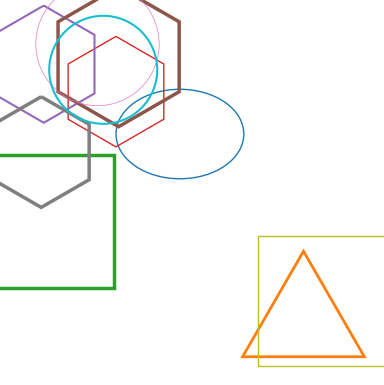[{"shape": "oval", "thickness": 1, "radius": 0.83, "center": [0.467, 0.652]}, {"shape": "triangle", "thickness": 2, "radius": 0.91, "center": [0.788, 0.165]}, {"shape": "square", "thickness": 2.5, "radius": 0.86, "center": [0.125, 0.424]}, {"shape": "hexagon", "thickness": 1, "radius": 0.72, "center": [0.301, 0.762]}, {"shape": "hexagon", "thickness": 1.5, "radius": 0.76, "center": [0.114, 0.833]}, {"shape": "hexagon", "thickness": 2.5, "radius": 0.91, "center": [0.308, 0.853]}, {"shape": "circle", "thickness": 0.5, "radius": 0.8, "center": [0.253, 0.886]}, {"shape": "hexagon", "thickness": 2.5, "radius": 0.72, "center": [0.107, 0.605]}, {"shape": "square", "thickness": 1, "radius": 0.85, "center": [0.838, 0.218]}, {"shape": "circle", "thickness": 1.5, "radius": 0.7, "center": [0.268, 0.819]}]